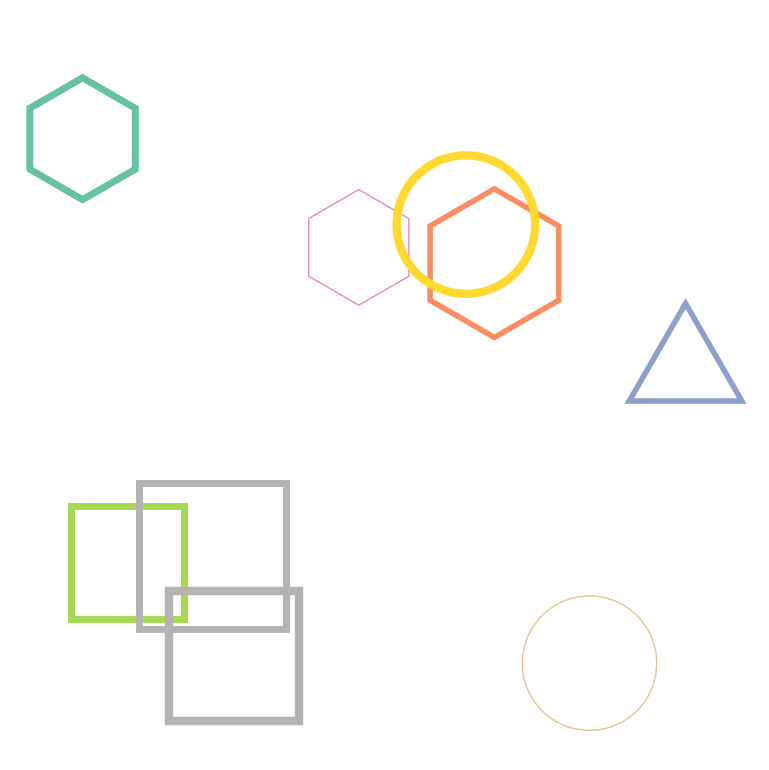[{"shape": "hexagon", "thickness": 2.5, "radius": 0.4, "center": [0.107, 0.82]}, {"shape": "hexagon", "thickness": 2, "radius": 0.48, "center": [0.642, 0.658]}, {"shape": "triangle", "thickness": 2, "radius": 0.42, "center": [0.89, 0.521]}, {"shape": "hexagon", "thickness": 0.5, "radius": 0.38, "center": [0.466, 0.679]}, {"shape": "square", "thickness": 2.5, "radius": 0.37, "center": [0.166, 0.27]}, {"shape": "circle", "thickness": 3, "radius": 0.45, "center": [0.605, 0.708]}, {"shape": "circle", "thickness": 0.5, "radius": 0.44, "center": [0.766, 0.139]}, {"shape": "square", "thickness": 2.5, "radius": 0.47, "center": [0.276, 0.278]}, {"shape": "square", "thickness": 3, "radius": 0.42, "center": [0.304, 0.148]}]